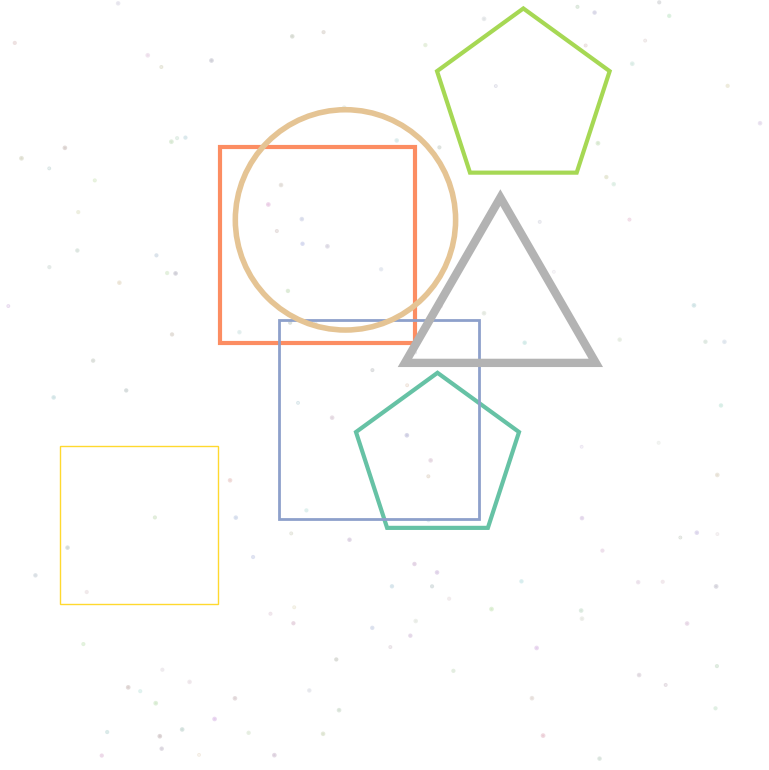[{"shape": "pentagon", "thickness": 1.5, "radius": 0.56, "center": [0.568, 0.405]}, {"shape": "square", "thickness": 1.5, "radius": 0.64, "center": [0.412, 0.682]}, {"shape": "square", "thickness": 1, "radius": 0.65, "center": [0.492, 0.455]}, {"shape": "pentagon", "thickness": 1.5, "radius": 0.59, "center": [0.68, 0.871]}, {"shape": "square", "thickness": 0.5, "radius": 0.51, "center": [0.18, 0.318]}, {"shape": "circle", "thickness": 2, "radius": 0.72, "center": [0.449, 0.714]}, {"shape": "triangle", "thickness": 3, "radius": 0.72, "center": [0.65, 0.6]}]